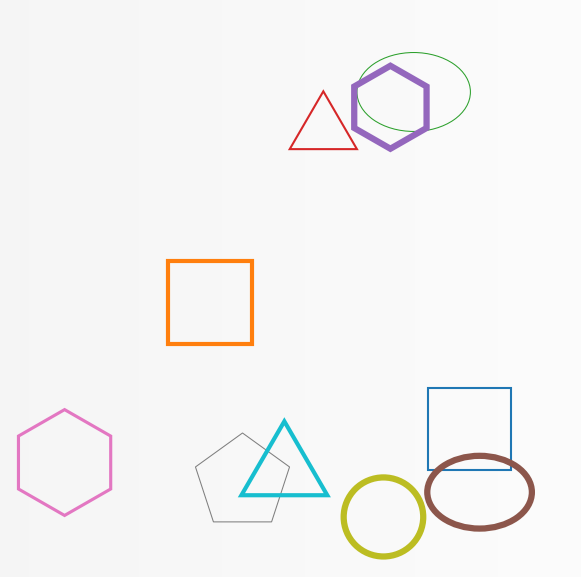[{"shape": "square", "thickness": 1, "radius": 0.35, "center": [0.808, 0.257]}, {"shape": "square", "thickness": 2, "radius": 0.36, "center": [0.362, 0.476]}, {"shape": "oval", "thickness": 0.5, "radius": 0.49, "center": [0.712, 0.84]}, {"shape": "triangle", "thickness": 1, "radius": 0.33, "center": [0.556, 0.774]}, {"shape": "hexagon", "thickness": 3, "radius": 0.36, "center": [0.672, 0.813]}, {"shape": "oval", "thickness": 3, "radius": 0.45, "center": [0.825, 0.147]}, {"shape": "hexagon", "thickness": 1.5, "radius": 0.46, "center": [0.111, 0.198]}, {"shape": "pentagon", "thickness": 0.5, "radius": 0.43, "center": [0.417, 0.164]}, {"shape": "circle", "thickness": 3, "radius": 0.34, "center": [0.66, 0.104]}, {"shape": "triangle", "thickness": 2, "radius": 0.43, "center": [0.489, 0.184]}]